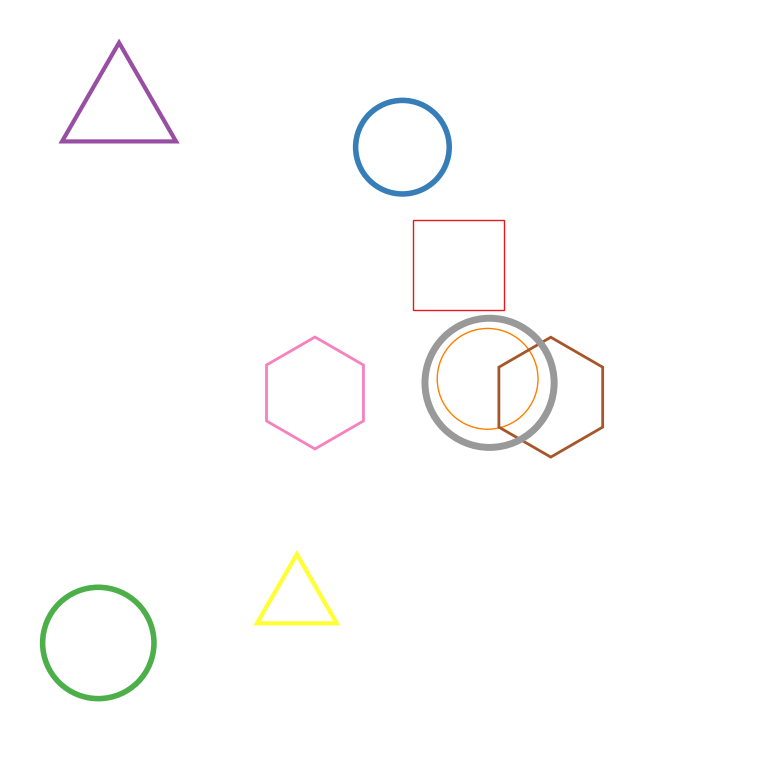[{"shape": "square", "thickness": 0.5, "radius": 0.29, "center": [0.596, 0.656]}, {"shape": "circle", "thickness": 2, "radius": 0.3, "center": [0.523, 0.809]}, {"shape": "circle", "thickness": 2, "radius": 0.36, "center": [0.128, 0.165]}, {"shape": "triangle", "thickness": 1.5, "radius": 0.43, "center": [0.155, 0.859]}, {"shape": "circle", "thickness": 0.5, "radius": 0.33, "center": [0.633, 0.508]}, {"shape": "triangle", "thickness": 1.5, "radius": 0.3, "center": [0.386, 0.22]}, {"shape": "hexagon", "thickness": 1, "radius": 0.39, "center": [0.715, 0.484]}, {"shape": "hexagon", "thickness": 1, "radius": 0.36, "center": [0.409, 0.49]}, {"shape": "circle", "thickness": 2.5, "radius": 0.42, "center": [0.636, 0.503]}]